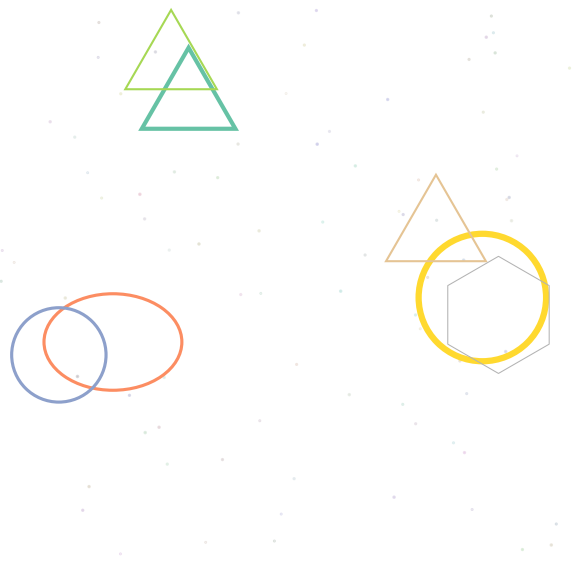[{"shape": "triangle", "thickness": 2, "radius": 0.47, "center": [0.327, 0.823]}, {"shape": "oval", "thickness": 1.5, "radius": 0.6, "center": [0.196, 0.407]}, {"shape": "circle", "thickness": 1.5, "radius": 0.41, "center": [0.102, 0.385]}, {"shape": "triangle", "thickness": 1, "radius": 0.46, "center": [0.296, 0.89]}, {"shape": "circle", "thickness": 3, "radius": 0.55, "center": [0.835, 0.484]}, {"shape": "triangle", "thickness": 1, "radius": 0.5, "center": [0.755, 0.597]}, {"shape": "hexagon", "thickness": 0.5, "radius": 0.51, "center": [0.863, 0.454]}]